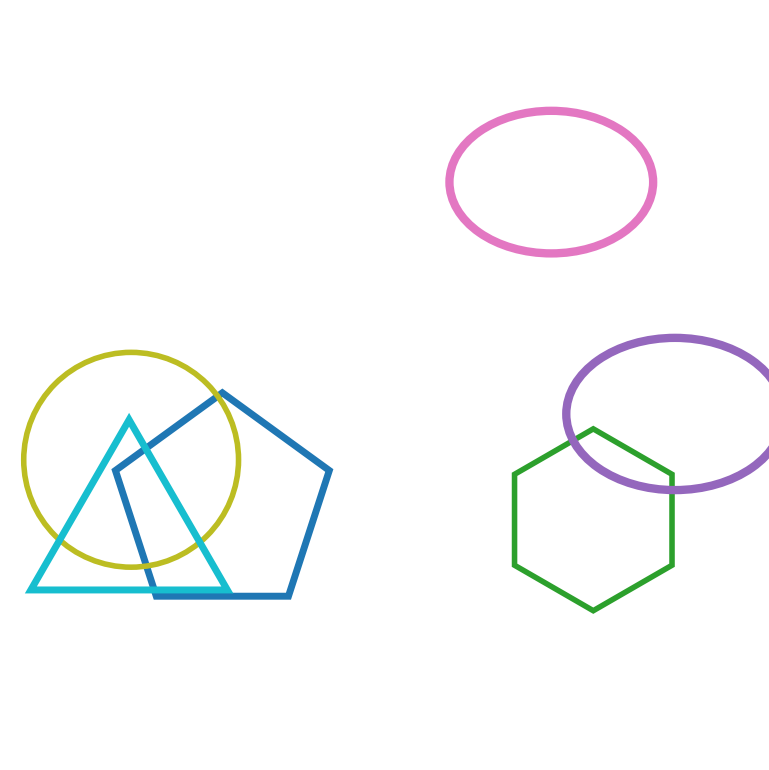[{"shape": "pentagon", "thickness": 2.5, "radius": 0.73, "center": [0.289, 0.344]}, {"shape": "hexagon", "thickness": 2, "radius": 0.59, "center": [0.77, 0.325]}, {"shape": "oval", "thickness": 3, "radius": 0.71, "center": [0.877, 0.462]}, {"shape": "oval", "thickness": 3, "radius": 0.66, "center": [0.716, 0.763]}, {"shape": "circle", "thickness": 2, "radius": 0.7, "center": [0.17, 0.403]}, {"shape": "triangle", "thickness": 2.5, "radius": 0.74, "center": [0.168, 0.307]}]